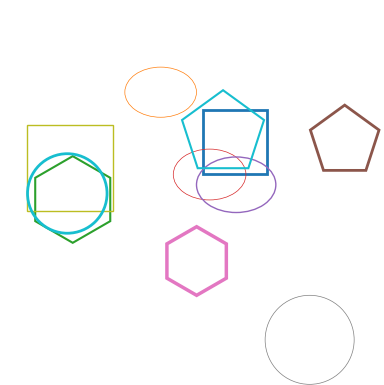[{"shape": "square", "thickness": 2, "radius": 0.42, "center": [0.61, 0.63]}, {"shape": "oval", "thickness": 0.5, "radius": 0.47, "center": [0.417, 0.761]}, {"shape": "hexagon", "thickness": 1.5, "radius": 0.56, "center": [0.189, 0.482]}, {"shape": "oval", "thickness": 0.5, "radius": 0.47, "center": [0.544, 0.547]}, {"shape": "oval", "thickness": 1, "radius": 0.52, "center": [0.613, 0.52]}, {"shape": "pentagon", "thickness": 2, "radius": 0.47, "center": [0.895, 0.633]}, {"shape": "hexagon", "thickness": 2.5, "radius": 0.45, "center": [0.511, 0.322]}, {"shape": "circle", "thickness": 0.5, "radius": 0.58, "center": [0.804, 0.117]}, {"shape": "square", "thickness": 1, "radius": 0.56, "center": [0.182, 0.564]}, {"shape": "pentagon", "thickness": 1.5, "radius": 0.56, "center": [0.579, 0.654]}, {"shape": "circle", "thickness": 2, "radius": 0.52, "center": [0.175, 0.497]}]